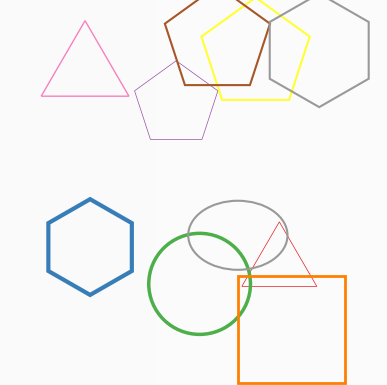[{"shape": "triangle", "thickness": 0.5, "radius": 0.56, "center": [0.721, 0.312]}, {"shape": "hexagon", "thickness": 3, "radius": 0.62, "center": [0.233, 0.358]}, {"shape": "circle", "thickness": 2.5, "radius": 0.66, "center": [0.515, 0.263]}, {"shape": "pentagon", "thickness": 0.5, "radius": 0.57, "center": [0.455, 0.729]}, {"shape": "square", "thickness": 2, "radius": 0.69, "center": [0.752, 0.145]}, {"shape": "pentagon", "thickness": 1.5, "radius": 0.73, "center": [0.66, 0.859]}, {"shape": "pentagon", "thickness": 1.5, "radius": 0.71, "center": [0.561, 0.894]}, {"shape": "triangle", "thickness": 1, "radius": 0.65, "center": [0.22, 0.816]}, {"shape": "hexagon", "thickness": 1.5, "radius": 0.74, "center": [0.824, 0.869]}, {"shape": "oval", "thickness": 1.5, "radius": 0.64, "center": [0.614, 0.389]}]